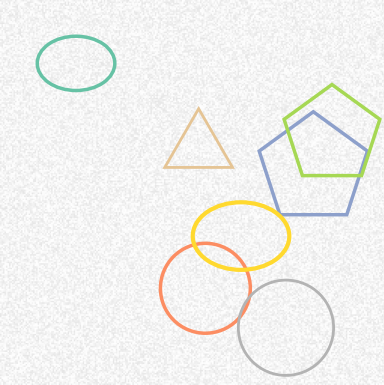[{"shape": "oval", "thickness": 2.5, "radius": 0.5, "center": [0.197, 0.835]}, {"shape": "circle", "thickness": 2.5, "radius": 0.58, "center": [0.533, 0.251]}, {"shape": "pentagon", "thickness": 2.5, "radius": 0.74, "center": [0.814, 0.562]}, {"shape": "pentagon", "thickness": 2.5, "radius": 0.65, "center": [0.862, 0.65]}, {"shape": "oval", "thickness": 3, "radius": 0.63, "center": [0.626, 0.387]}, {"shape": "triangle", "thickness": 2, "radius": 0.51, "center": [0.516, 0.616]}, {"shape": "circle", "thickness": 2, "radius": 0.62, "center": [0.743, 0.149]}]